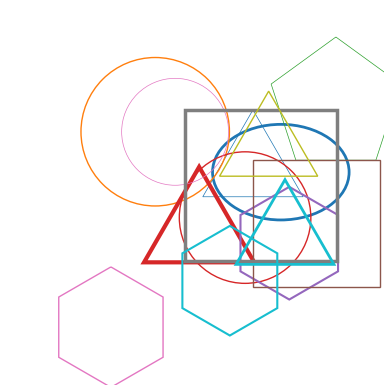[{"shape": "oval", "thickness": 2, "radius": 0.89, "center": [0.729, 0.553]}, {"shape": "triangle", "thickness": 0.5, "radius": 0.75, "center": [0.657, 0.564]}, {"shape": "circle", "thickness": 1, "radius": 0.96, "center": [0.403, 0.658]}, {"shape": "pentagon", "thickness": 0.5, "radius": 0.88, "center": [0.872, 0.727]}, {"shape": "triangle", "thickness": 3, "radius": 0.83, "center": [0.517, 0.401]}, {"shape": "circle", "thickness": 1, "radius": 0.85, "center": [0.637, 0.435]}, {"shape": "hexagon", "thickness": 1.5, "radius": 0.73, "center": [0.751, 0.368]}, {"shape": "square", "thickness": 1, "radius": 0.83, "center": [0.823, 0.42]}, {"shape": "circle", "thickness": 0.5, "radius": 0.69, "center": [0.455, 0.658]}, {"shape": "hexagon", "thickness": 1, "radius": 0.78, "center": [0.288, 0.15]}, {"shape": "square", "thickness": 2.5, "radius": 0.98, "center": [0.678, 0.518]}, {"shape": "triangle", "thickness": 1, "radius": 0.74, "center": [0.698, 0.616]}, {"shape": "hexagon", "thickness": 1.5, "radius": 0.71, "center": [0.597, 0.271]}, {"shape": "triangle", "thickness": 2, "radius": 0.73, "center": [0.74, 0.387]}]